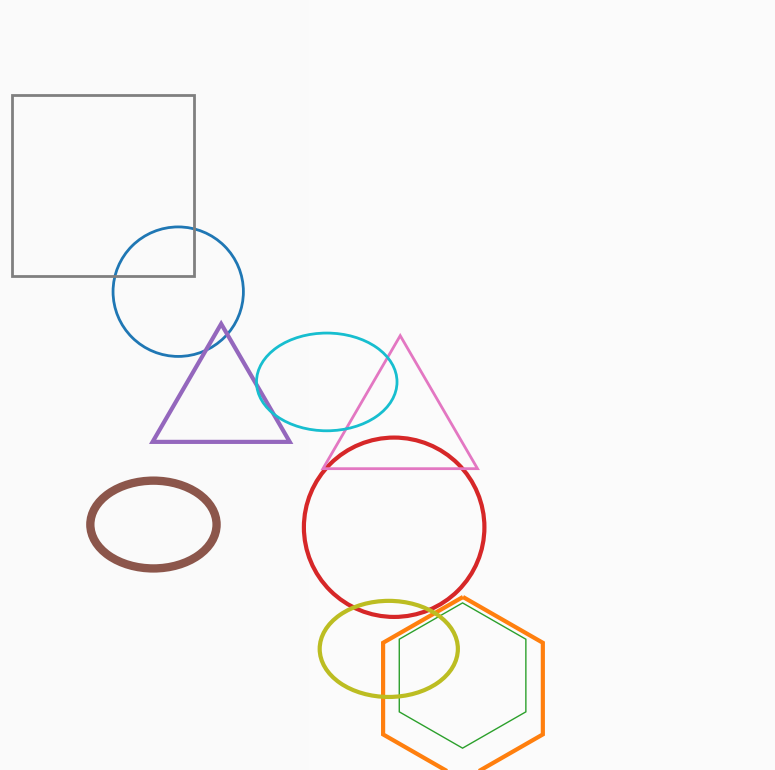[{"shape": "circle", "thickness": 1, "radius": 0.42, "center": [0.23, 0.621]}, {"shape": "hexagon", "thickness": 1.5, "radius": 0.59, "center": [0.597, 0.106]}, {"shape": "hexagon", "thickness": 0.5, "radius": 0.47, "center": [0.597, 0.123]}, {"shape": "circle", "thickness": 1.5, "radius": 0.58, "center": [0.509, 0.315]}, {"shape": "triangle", "thickness": 1.5, "radius": 0.51, "center": [0.285, 0.477]}, {"shape": "oval", "thickness": 3, "radius": 0.41, "center": [0.198, 0.319]}, {"shape": "triangle", "thickness": 1, "radius": 0.58, "center": [0.516, 0.449]}, {"shape": "square", "thickness": 1, "radius": 0.59, "center": [0.133, 0.759]}, {"shape": "oval", "thickness": 1.5, "radius": 0.45, "center": [0.502, 0.157]}, {"shape": "oval", "thickness": 1, "radius": 0.45, "center": [0.422, 0.504]}]